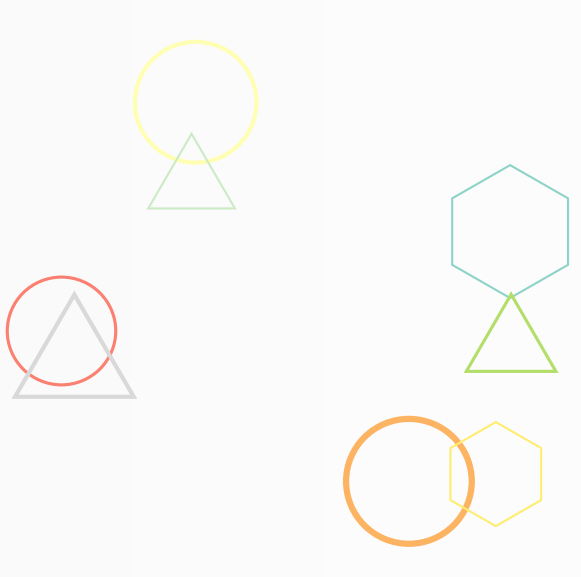[{"shape": "hexagon", "thickness": 1, "radius": 0.58, "center": [0.878, 0.598]}, {"shape": "circle", "thickness": 2, "radius": 0.52, "center": [0.337, 0.822]}, {"shape": "circle", "thickness": 1.5, "radius": 0.47, "center": [0.106, 0.426]}, {"shape": "circle", "thickness": 3, "radius": 0.54, "center": [0.704, 0.166]}, {"shape": "triangle", "thickness": 1.5, "radius": 0.44, "center": [0.879, 0.401]}, {"shape": "triangle", "thickness": 2, "radius": 0.59, "center": [0.128, 0.371]}, {"shape": "triangle", "thickness": 1, "radius": 0.43, "center": [0.33, 0.681]}, {"shape": "hexagon", "thickness": 1, "radius": 0.45, "center": [0.853, 0.178]}]